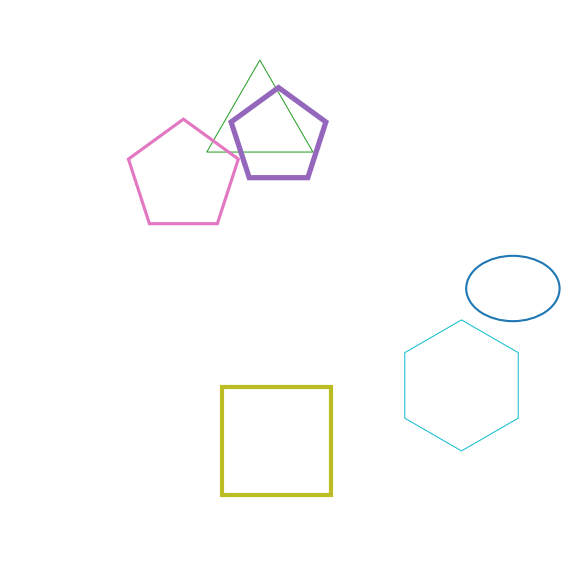[{"shape": "oval", "thickness": 1, "radius": 0.4, "center": [0.888, 0.5]}, {"shape": "triangle", "thickness": 0.5, "radius": 0.53, "center": [0.45, 0.789]}, {"shape": "pentagon", "thickness": 2.5, "radius": 0.43, "center": [0.482, 0.761]}, {"shape": "pentagon", "thickness": 1.5, "radius": 0.5, "center": [0.318, 0.693]}, {"shape": "square", "thickness": 2, "radius": 0.47, "center": [0.479, 0.236]}, {"shape": "hexagon", "thickness": 0.5, "radius": 0.57, "center": [0.799, 0.332]}]